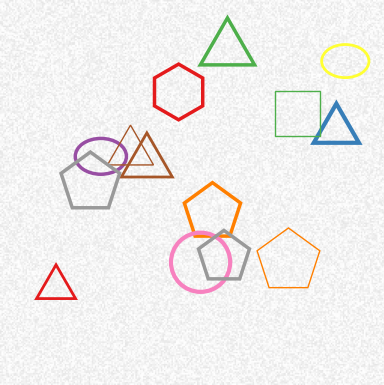[{"shape": "hexagon", "thickness": 2.5, "radius": 0.36, "center": [0.464, 0.761]}, {"shape": "triangle", "thickness": 2, "radius": 0.29, "center": [0.146, 0.254]}, {"shape": "triangle", "thickness": 3, "radius": 0.34, "center": [0.874, 0.663]}, {"shape": "square", "thickness": 1, "radius": 0.29, "center": [0.772, 0.705]}, {"shape": "triangle", "thickness": 2.5, "radius": 0.41, "center": [0.591, 0.872]}, {"shape": "oval", "thickness": 2.5, "radius": 0.33, "center": [0.262, 0.594]}, {"shape": "pentagon", "thickness": 1, "radius": 0.43, "center": [0.749, 0.322]}, {"shape": "pentagon", "thickness": 2.5, "radius": 0.38, "center": [0.552, 0.449]}, {"shape": "oval", "thickness": 2, "radius": 0.31, "center": [0.897, 0.841]}, {"shape": "triangle", "thickness": 1, "radius": 0.34, "center": [0.339, 0.606]}, {"shape": "triangle", "thickness": 2, "radius": 0.38, "center": [0.381, 0.578]}, {"shape": "circle", "thickness": 3, "radius": 0.38, "center": [0.521, 0.319]}, {"shape": "pentagon", "thickness": 2.5, "radius": 0.4, "center": [0.235, 0.525]}, {"shape": "pentagon", "thickness": 2.5, "radius": 0.35, "center": [0.582, 0.332]}]